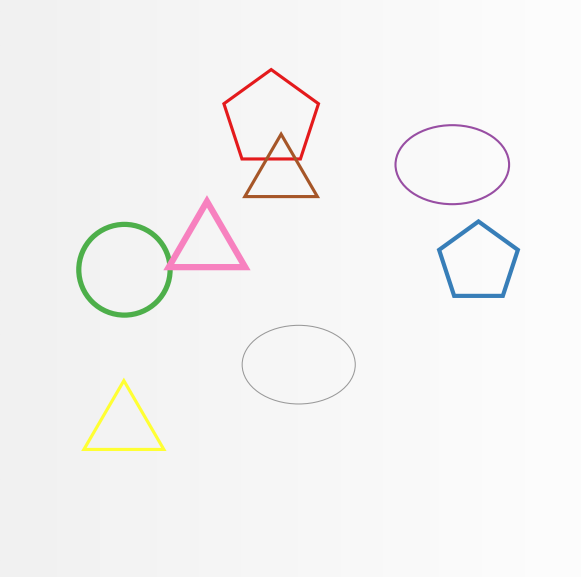[{"shape": "pentagon", "thickness": 1.5, "radius": 0.43, "center": [0.467, 0.793]}, {"shape": "pentagon", "thickness": 2, "radius": 0.36, "center": [0.823, 0.544]}, {"shape": "circle", "thickness": 2.5, "radius": 0.39, "center": [0.214, 0.532]}, {"shape": "oval", "thickness": 1, "radius": 0.49, "center": [0.778, 0.714]}, {"shape": "triangle", "thickness": 1.5, "radius": 0.4, "center": [0.213, 0.261]}, {"shape": "triangle", "thickness": 1.5, "radius": 0.36, "center": [0.484, 0.695]}, {"shape": "triangle", "thickness": 3, "radius": 0.38, "center": [0.356, 0.575]}, {"shape": "oval", "thickness": 0.5, "radius": 0.49, "center": [0.514, 0.368]}]